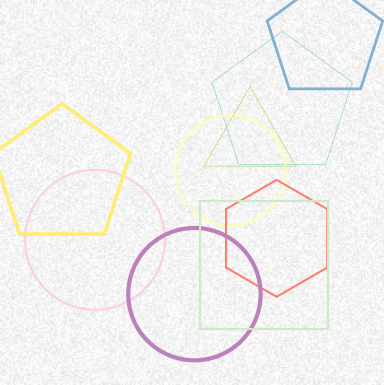[{"shape": "pentagon", "thickness": 0.5, "radius": 0.96, "center": [0.733, 0.727]}, {"shape": "circle", "thickness": 1.5, "radius": 0.72, "center": [0.598, 0.558]}, {"shape": "hexagon", "thickness": 1.5, "radius": 0.76, "center": [0.719, 0.381]}, {"shape": "pentagon", "thickness": 2, "radius": 0.79, "center": [0.844, 0.897]}, {"shape": "triangle", "thickness": 0.5, "radius": 0.69, "center": [0.649, 0.637]}, {"shape": "circle", "thickness": 1.5, "radius": 0.91, "center": [0.247, 0.377]}, {"shape": "circle", "thickness": 3, "radius": 0.86, "center": [0.505, 0.236]}, {"shape": "square", "thickness": 1.5, "radius": 0.83, "center": [0.686, 0.311]}, {"shape": "pentagon", "thickness": 2.5, "radius": 0.94, "center": [0.161, 0.544]}]